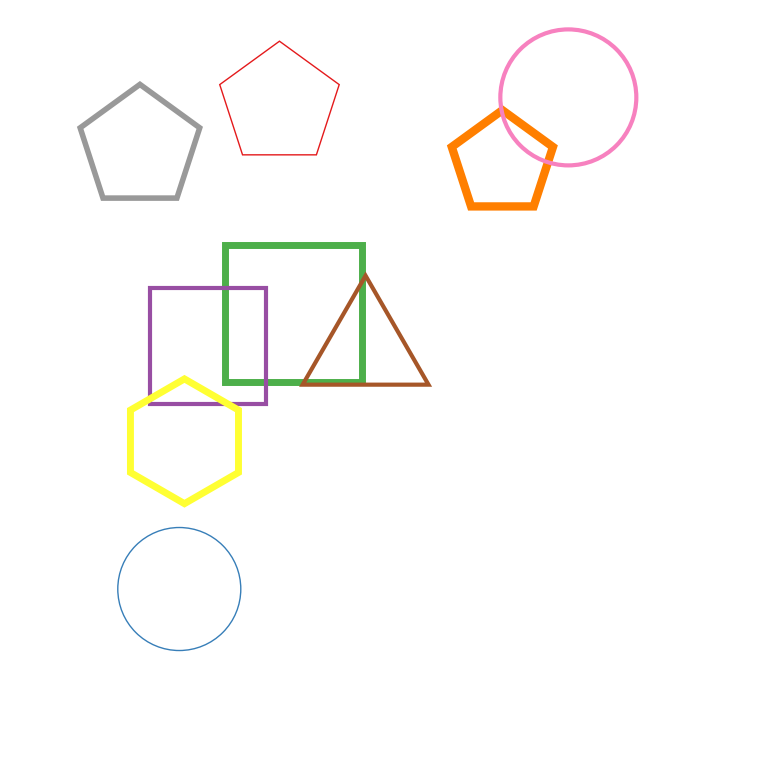[{"shape": "pentagon", "thickness": 0.5, "radius": 0.41, "center": [0.363, 0.865]}, {"shape": "circle", "thickness": 0.5, "radius": 0.4, "center": [0.233, 0.235]}, {"shape": "square", "thickness": 2.5, "radius": 0.45, "center": [0.381, 0.593]}, {"shape": "square", "thickness": 1.5, "radius": 0.38, "center": [0.27, 0.551]}, {"shape": "pentagon", "thickness": 3, "radius": 0.35, "center": [0.652, 0.788]}, {"shape": "hexagon", "thickness": 2.5, "radius": 0.41, "center": [0.24, 0.427]}, {"shape": "triangle", "thickness": 1.5, "radius": 0.47, "center": [0.475, 0.548]}, {"shape": "circle", "thickness": 1.5, "radius": 0.44, "center": [0.738, 0.874]}, {"shape": "pentagon", "thickness": 2, "radius": 0.41, "center": [0.182, 0.809]}]